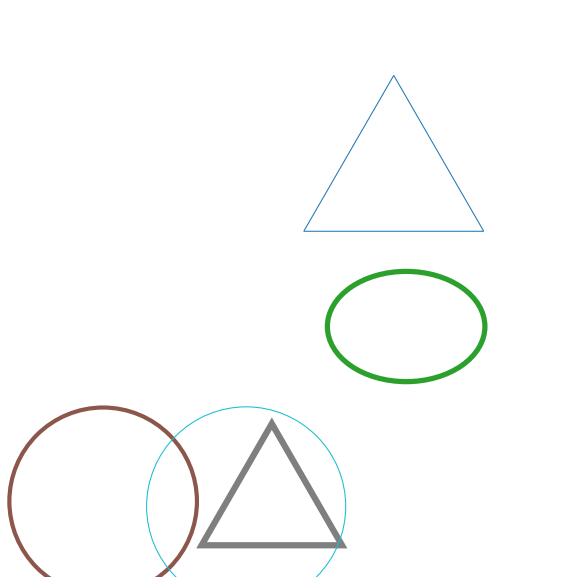[{"shape": "triangle", "thickness": 0.5, "radius": 0.9, "center": [0.682, 0.689]}, {"shape": "oval", "thickness": 2.5, "radius": 0.68, "center": [0.703, 0.434]}, {"shape": "circle", "thickness": 2, "radius": 0.81, "center": [0.179, 0.131]}, {"shape": "triangle", "thickness": 3, "radius": 0.7, "center": [0.471, 0.125]}, {"shape": "circle", "thickness": 0.5, "radius": 0.86, "center": [0.426, 0.122]}]